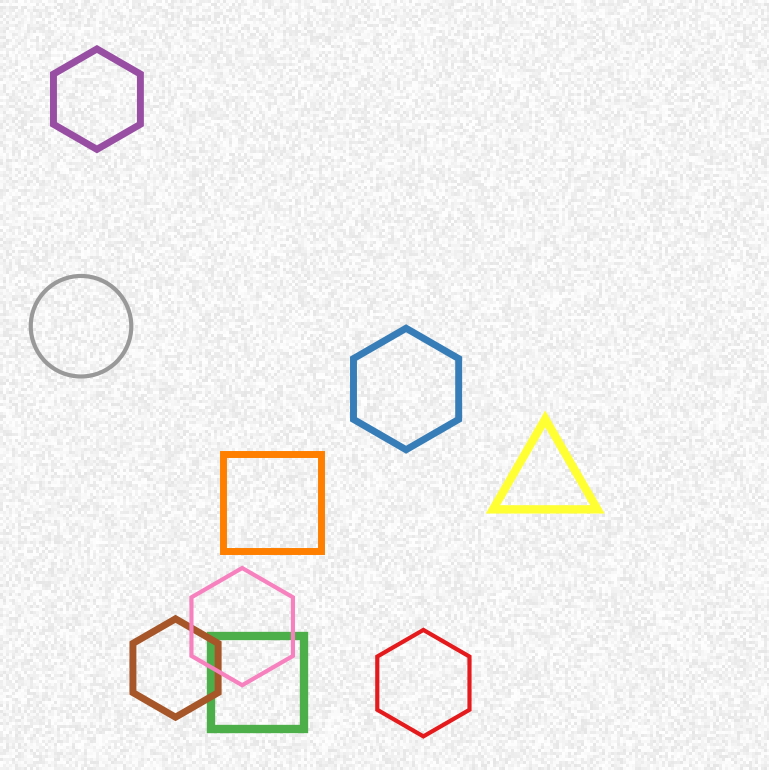[{"shape": "hexagon", "thickness": 1.5, "radius": 0.35, "center": [0.55, 0.113]}, {"shape": "hexagon", "thickness": 2.5, "radius": 0.39, "center": [0.527, 0.495]}, {"shape": "square", "thickness": 3, "radius": 0.3, "center": [0.335, 0.114]}, {"shape": "hexagon", "thickness": 2.5, "radius": 0.33, "center": [0.126, 0.871]}, {"shape": "square", "thickness": 2.5, "radius": 0.32, "center": [0.354, 0.348]}, {"shape": "triangle", "thickness": 3, "radius": 0.39, "center": [0.708, 0.378]}, {"shape": "hexagon", "thickness": 2.5, "radius": 0.32, "center": [0.228, 0.132]}, {"shape": "hexagon", "thickness": 1.5, "radius": 0.38, "center": [0.315, 0.186]}, {"shape": "circle", "thickness": 1.5, "radius": 0.33, "center": [0.105, 0.576]}]